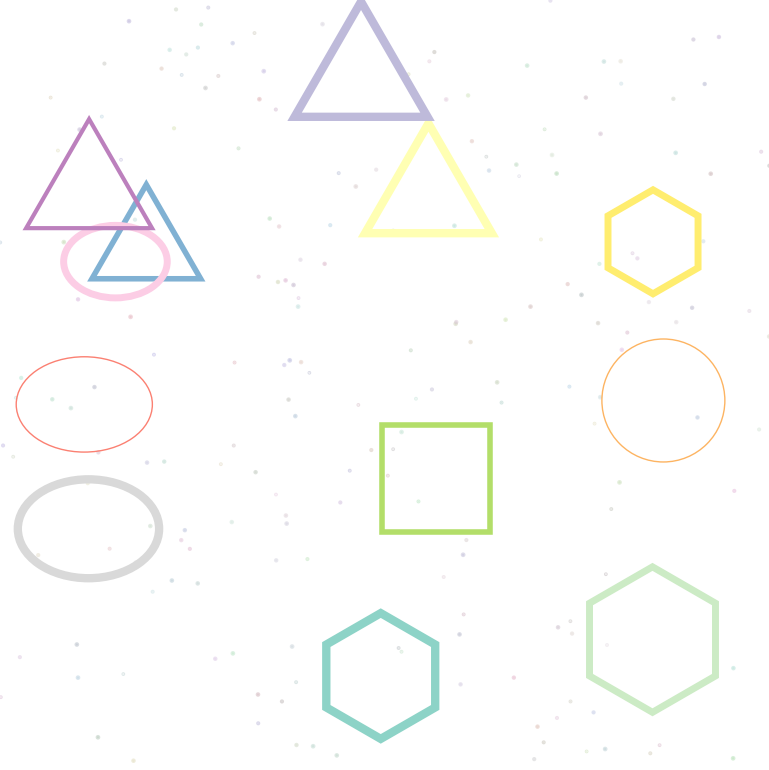[{"shape": "hexagon", "thickness": 3, "radius": 0.41, "center": [0.494, 0.122]}, {"shape": "triangle", "thickness": 3, "radius": 0.48, "center": [0.556, 0.745]}, {"shape": "triangle", "thickness": 3, "radius": 0.5, "center": [0.469, 0.898]}, {"shape": "oval", "thickness": 0.5, "radius": 0.44, "center": [0.109, 0.475]}, {"shape": "triangle", "thickness": 2, "radius": 0.41, "center": [0.19, 0.679]}, {"shape": "circle", "thickness": 0.5, "radius": 0.4, "center": [0.862, 0.48]}, {"shape": "square", "thickness": 2, "radius": 0.35, "center": [0.566, 0.379]}, {"shape": "oval", "thickness": 2.5, "radius": 0.34, "center": [0.15, 0.66]}, {"shape": "oval", "thickness": 3, "radius": 0.46, "center": [0.115, 0.313]}, {"shape": "triangle", "thickness": 1.5, "radius": 0.47, "center": [0.116, 0.751]}, {"shape": "hexagon", "thickness": 2.5, "radius": 0.47, "center": [0.847, 0.169]}, {"shape": "hexagon", "thickness": 2.5, "radius": 0.34, "center": [0.848, 0.686]}]